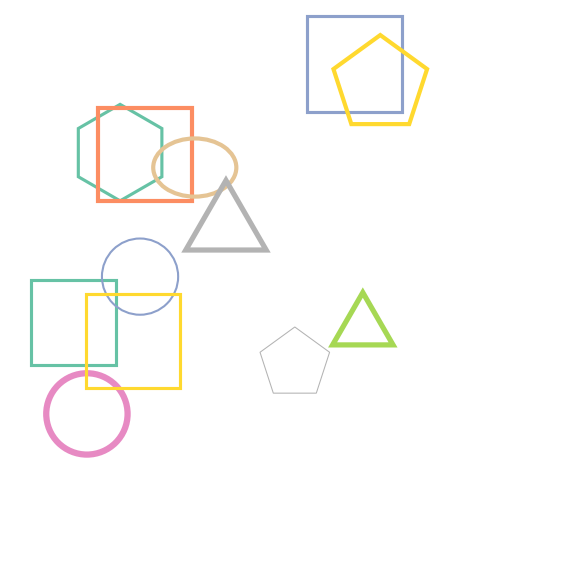[{"shape": "hexagon", "thickness": 1.5, "radius": 0.42, "center": [0.208, 0.735]}, {"shape": "square", "thickness": 1.5, "radius": 0.37, "center": [0.127, 0.441]}, {"shape": "square", "thickness": 2, "radius": 0.41, "center": [0.251, 0.732]}, {"shape": "square", "thickness": 1.5, "radius": 0.41, "center": [0.614, 0.888]}, {"shape": "circle", "thickness": 1, "radius": 0.33, "center": [0.243, 0.52]}, {"shape": "circle", "thickness": 3, "radius": 0.35, "center": [0.151, 0.282]}, {"shape": "triangle", "thickness": 2.5, "radius": 0.3, "center": [0.628, 0.432]}, {"shape": "square", "thickness": 1.5, "radius": 0.41, "center": [0.23, 0.408]}, {"shape": "pentagon", "thickness": 2, "radius": 0.43, "center": [0.658, 0.853]}, {"shape": "oval", "thickness": 2, "radius": 0.36, "center": [0.337, 0.709]}, {"shape": "triangle", "thickness": 2.5, "radius": 0.4, "center": [0.391, 0.606]}, {"shape": "pentagon", "thickness": 0.5, "radius": 0.32, "center": [0.51, 0.37]}]